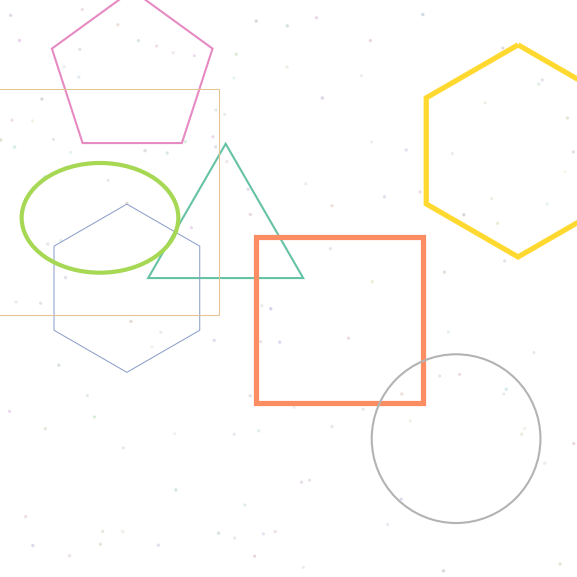[{"shape": "triangle", "thickness": 1, "radius": 0.78, "center": [0.391, 0.595]}, {"shape": "square", "thickness": 2.5, "radius": 0.72, "center": [0.588, 0.445]}, {"shape": "hexagon", "thickness": 0.5, "radius": 0.73, "center": [0.22, 0.5]}, {"shape": "pentagon", "thickness": 1, "radius": 0.73, "center": [0.229, 0.87]}, {"shape": "oval", "thickness": 2, "radius": 0.68, "center": [0.173, 0.622]}, {"shape": "hexagon", "thickness": 2.5, "radius": 0.92, "center": [0.897, 0.738]}, {"shape": "square", "thickness": 0.5, "radius": 0.98, "center": [0.183, 0.649]}, {"shape": "circle", "thickness": 1, "radius": 0.73, "center": [0.79, 0.24]}]